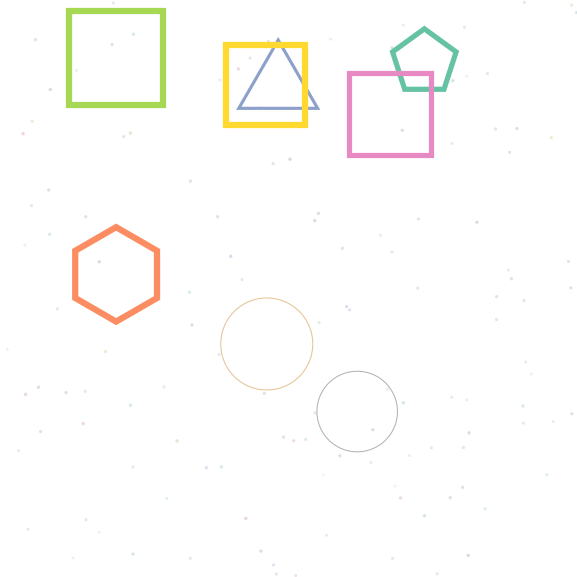[{"shape": "pentagon", "thickness": 2.5, "radius": 0.29, "center": [0.735, 0.891]}, {"shape": "hexagon", "thickness": 3, "radius": 0.41, "center": [0.201, 0.524]}, {"shape": "triangle", "thickness": 1.5, "radius": 0.39, "center": [0.482, 0.851]}, {"shape": "square", "thickness": 2.5, "radius": 0.36, "center": [0.675, 0.802]}, {"shape": "square", "thickness": 3, "radius": 0.41, "center": [0.201, 0.899]}, {"shape": "square", "thickness": 3, "radius": 0.34, "center": [0.46, 0.852]}, {"shape": "circle", "thickness": 0.5, "radius": 0.4, "center": [0.462, 0.403]}, {"shape": "circle", "thickness": 0.5, "radius": 0.35, "center": [0.619, 0.287]}]